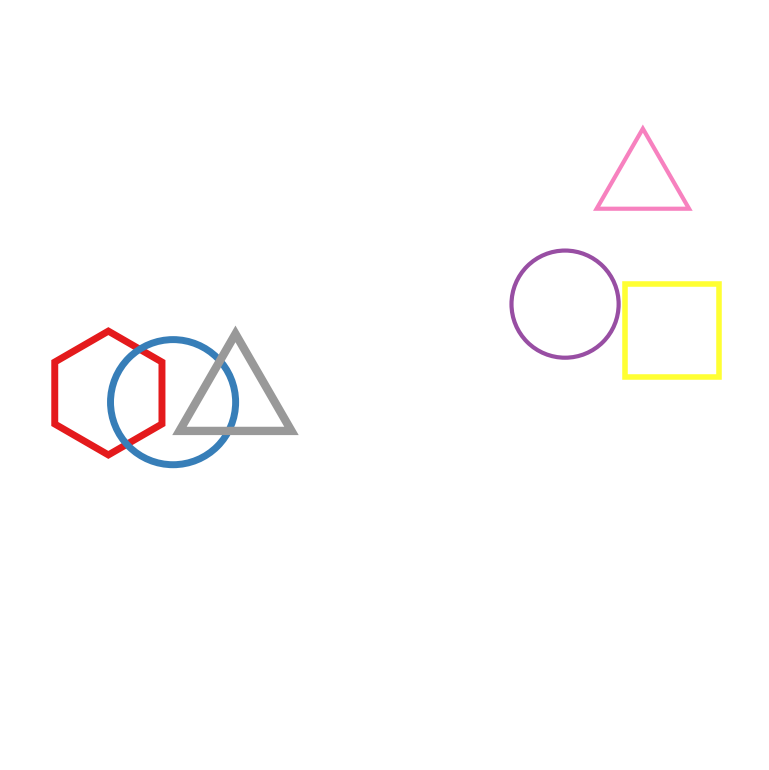[{"shape": "hexagon", "thickness": 2.5, "radius": 0.4, "center": [0.141, 0.49]}, {"shape": "circle", "thickness": 2.5, "radius": 0.41, "center": [0.225, 0.478]}, {"shape": "circle", "thickness": 1.5, "radius": 0.35, "center": [0.734, 0.605]}, {"shape": "square", "thickness": 2, "radius": 0.3, "center": [0.873, 0.571]}, {"shape": "triangle", "thickness": 1.5, "radius": 0.35, "center": [0.835, 0.764]}, {"shape": "triangle", "thickness": 3, "radius": 0.42, "center": [0.306, 0.482]}]